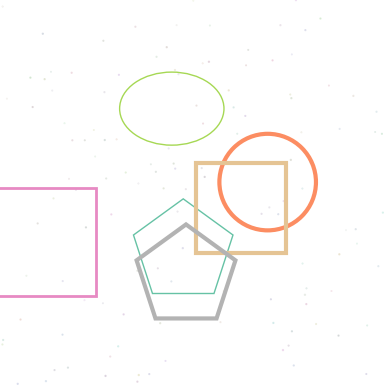[{"shape": "pentagon", "thickness": 1, "radius": 0.68, "center": [0.476, 0.348]}, {"shape": "circle", "thickness": 3, "radius": 0.63, "center": [0.695, 0.527]}, {"shape": "square", "thickness": 2, "radius": 0.7, "center": [0.11, 0.371]}, {"shape": "oval", "thickness": 1, "radius": 0.68, "center": [0.446, 0.718]}, {"shape": "square", "thickness": 3, "radius": 0.58, "center": [0.627, 0.46]}, {"shape": "pentagon", "thickness": 3, "radius": 0.67, "center": [0.483, 0.282]}]